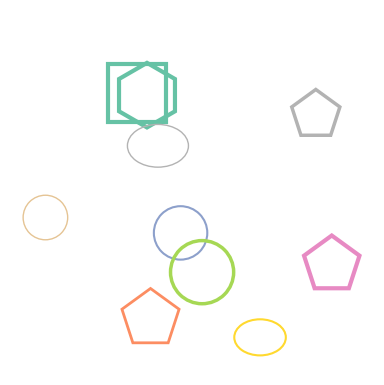[{"shape": "hexagon", "thickness": 3, "radius": 0.42, "center": [0.382, 0.753]}, {"shape": "square", "thickness": 3, "radius": 0.38, "center": [0.357, 0.759]}, {"shape": "pentagon", "thickness": 2, "radius": 0.39, "center": [0.391, 0.173]}, {"shape": "circle", "thickness": 1.5, "radius": 0.35, "center": [0.469, 0.395]}, {"shape": "pentagon", "thickness": 3, "radius": 0.38, "center": [0.862, 0.313]}, {"shape": "circle", "thickness": 2.5, "radius": 0.41, "center": [0.525, 0.293]}, {"shape": "oval", "thickness": 1.5, "radius": 0.33, "center": [0.675, 0.124]}, {"shape": "circle", "thickness": 1, "radius": 0.29, "center": [0.118, 0.435]}, {"shape": "pentagon", "thickness": 2.5, "radius": 0.33, "center": [0.82, 0.702]}, {"shape": "oval", "thickness": 1, "radius": 0.4, "center": [0.41, 0.621]}]